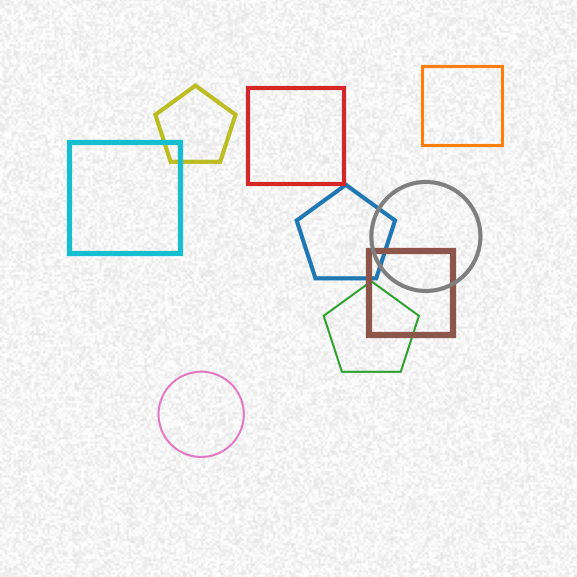[{"shape": "pentagon", "thickness": 2, "radius": 0.45, "center": [0.599, 0.59]}, {"shape": "square", "thickness": 1.5, "radius": 0.34, "center": [0.8, 0.817]}, {"shape": "pentagon", "thickness": 1, "radius": 0.43, "center": [0.643, 0.425]}, {"shape": "square", "thickness": 2, "radius": 0.41, "center": [0.512, 0.764]}, {"shape": "square", "thickness": 3, "radius": 0.36, "center": [0.712, 0.491]}, {"shape": "circle", "thickness": 1, "radius": 0.37, "center": [0.348, 0.282]}, {"shape": "circle", "thickness": 2, "radius": 0.47, "center": [0.737, 0.59]}, {"shape": "pentagon", "thickness": 2, "radius": 0.36, "center": [0.338, 0.778]}, {"shape": "square", "thickness": 2.5, "radius": 0.48, "center": [0.216, 0.657]}]